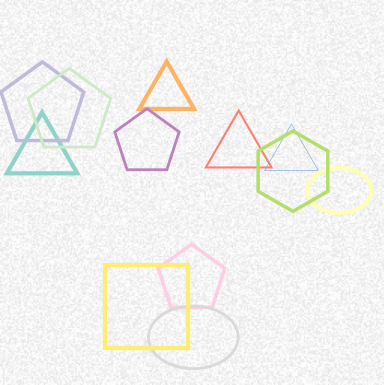[{"shape": "triangle", "thickness": 3, "radius": 0.53, "center": [0.109, 0.603]}, {"shape": "oval", "thickness": 3, "radius": 0.42, "center": [0.882, 0.505]}, {"shape": "pentagon", "thickness": 2.5, "radius": 0.56, "center": [0.11, 0.726]}, {"shape": "triangle", "thickness": 1.5, "radius": 0.49, "center": [0.62, 0.614]}, {"shape": "triangle", "thickness": 0.5, "radius": 0.4, "center": [0.757, 0.597]}, {"shape": "triangle", "thickness": 3, "radius": 0.41, "center": [0.433, 0.758]}, {"shape": "hexagon", "thickness": 2.5, "radius": 0.52, "center": [0.761, 0.555]}, {"shape": "pentagon", "thickness": 2.5, "radius": 0.45, "center": [0.497, 0.275]}, {"shape": "oval", "thickness": 2, "radius": 0.58, "center": [0.502, 0.124]}, {"shape": "pentagon", "thickness": 2, "radius": 0.44, "center": [0.382, 0.63]}, {"shape": "pentagon", "thickness": 2, "radius": 0.56, "center": [0.18, 0.71]}, {"shape": "square", "thickness": 3, "radius": 0.54, "center": [0.38, 0.203]}]